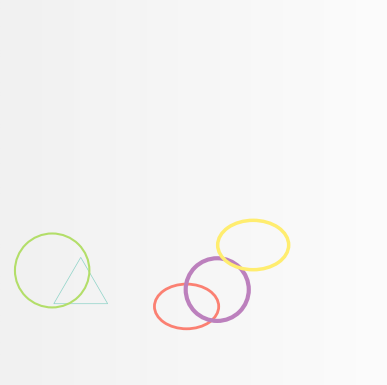[{"shape": "triangle", "thickness": 0.5, "radius": 0.4, "center": [0.208, 0.251]}, {"shape": "oval", "thickness": 2, "radius": 0.41, "center": [0.481, 0.204]}, {"shape": "circle", "thickness": 1.5, "radius": 0.48, "center": [0.135, 0.298]}, {"shape": "circle", "thickness": 3, "radius": 0.41, "center": [0.561, 0.248]}, {"shape": "oval", "thickness": 2.5, "radius": 0.46, "center": [0.653, 0.364]}]